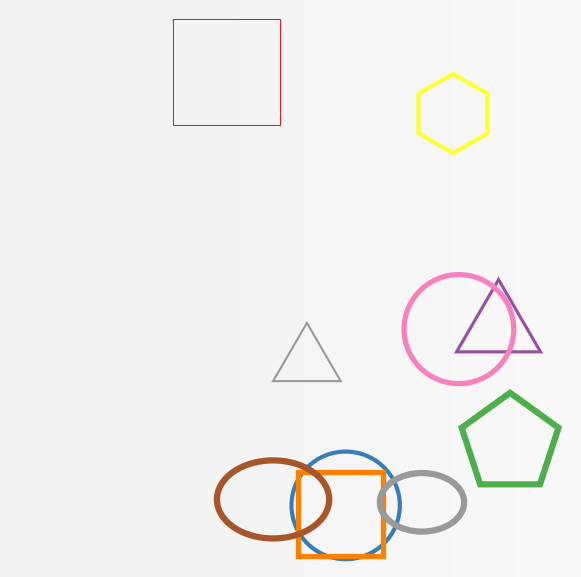[{"shape": "square", "thickness": 0.5, "radius": 0.46, "center": [0.39, 0.874]}, {"shape": "circle", "thickness": 2, "radius": 0.47, "center": [0.595, 0.124]}, {"shape": "pentagon", "thickness": 3, "radius": 0.44, "center": [0.878, 0.231]}, {"shape": "triangle", "thickness": 1.5, "radius": 0.42, "center": [0.858, 0.432]}, {"shape": "square", "thickness": 2.5, "radius": 0.36, "center": [0.586, 0.109]}, {"shape": "hexagon", "thickness": 2, "radius": 0.34, "center": [0.779, 0.803]}, {"shape": "oval", "thickness": 3, "radius": 0.48, "center": [0.47, 0.134]}, {"shape": "circle", "thickness": 2.5, "radius": 0.47, "center": [0.789, 0.429]}, {"shape": "triangle", "thickness": 1, "radius": 0.34, "center": [0.528, 0.373]}, {"shape": "oval", "thickness": 3, "radius": 0.36, "center": [0.726, 0.129]}]